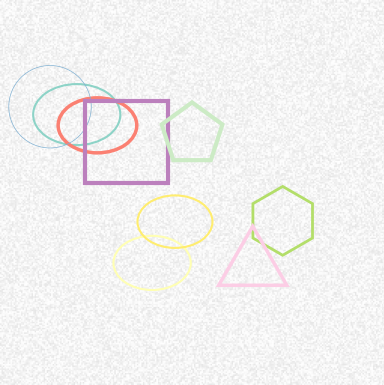[{"shape": "oval", "thickness": 1.5, "radius": 0.57, "center": [0.199, 0.702]}, {"shape": "oval", "thickness": 1.5, "radius": 0.5, "center": [0.395, 0.317]}, {"shape": "oval", "thickness": 2.5, "radius": 0.51, "center": [0.253, 0.674]}, {"shape": "circle", "thickness": 0.5, "radius": 0.54, "center": [0.13, 0.723]}, {"shape": "hexagon", "thickness": 2, "radius": 0.45, "center": [0.734, 0.426]}, {"shape": "triangle", "thickness": 2.5, "radius": 0.51, "center": [0.656, 0.31]}, {"shape": "square", "thickness": 3, "radius": 0.53, "center": [0.328, 0.632]}, {"shape": "pentagon", "thickness": 3, "radius": 0.41, "center": [0.499, 0.651]}, {"shape": "oval", "thickness": 1.5, "radius": 0.49, "center": [0.455, 0.424]}]